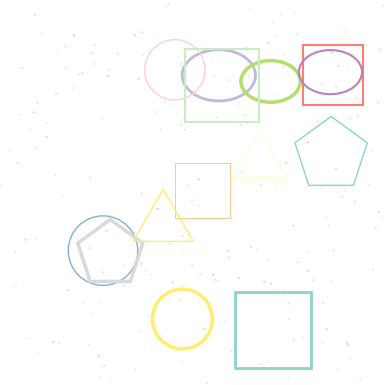[{"shape": "pentagon", "thickness": 1, "radius": 0.49, "center": [0.86, 0.599]}, {"shape": "square", "thickness": 2, "radius": 0.49, "center": [0.71, 0.142]}, {"shape": "triangle", "thickness": 0.5, "radius": 0.41, "center": [0.674, 0.577]}, {"shape": "oval", "thickness": 2, "radius": 0.48, "center": [0.568, 0.804]}, {"shape": "square", "thickness": 1.5, "radius": 0.39, "center": [0.865, 0.805]}, {"shape": "circle", "thickness": 1, "radius": 0.45, "center": [0.268, 0.349]}, {"shape": "square", "thickness": 0.5, "radius": 0.36, "center": [0.526, 0.505]}, {"shape": "oval", "thickness": 2.5, "radius": 0.39, "center": [0.703, 0.788]}, {"shape": "circle", "thickness": 1, "radius": 0.39, "center": [0.454, 0.819]}, {"shape": "pentagon", "thickness": 2.5, "radius": 0.44, "center": [0.286, 0.341]}, {"shape": "oval", "thickness": 1.5, "radius": 0.41, "center": [0.858, 0.813]}, {"shape": "square", "thickness": 1.5, "radius": 0.48, "center": [0.577, 0.778]}, {"shape": "triangle", "thickness": 1, "radius": 0.45, "center": [0.424, 0.418]}, {"shape": "circle", "thickness": 2.5, "radius": 0.39, "center": [0.474, 0.171]}]